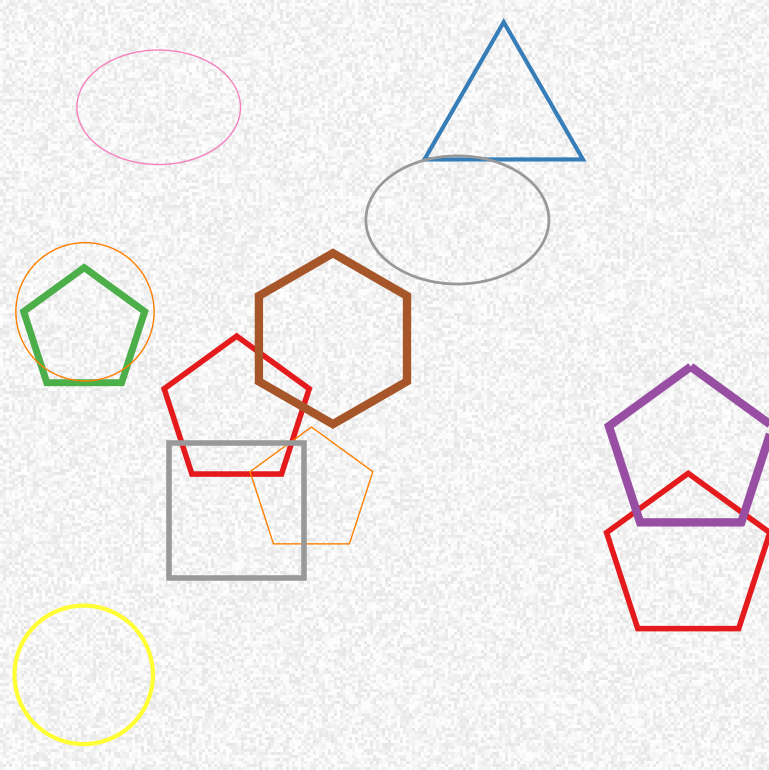[{"shape": "pentagon", "thickness": 2, "radius": 0.5, "center": [0.307, 0.464]}, {"shape": "pentagon", "thickness": 2, "radius": 0.56, "center": [0.894, 0.274]}, {"shape": "triangle", "thickness": 1.5, "radius": 0.59, "center": [0.654, 0.852]}, {"shape": "pentagon", "thickness": 2.5, "radius": 0.41, "center": [0.109, 0.57]}, {"shape": "pentagon", "thickness": 3, "radius": 0.56, "center": [0.897, 0.412]}, {"shape": "pentagon", "thickness": 0.5, "radius": 0.42, "center": [0.404, 0.362]}, {"shape": "circle", "thickness": 0.5, "radius": 0.45, "center": [0.11, 0.595]}, {"shape": "circle", "thickness": 1.5, "radius": 0.45, "center": [0.109, 0.124]}, {"shape": "hexagon", "thickness": 3, "radius": 0.56, "center": [0.432, 0.56]}, {"shape": "oval", "thickness": 0.5, "radius": 0.53, "center": [0.206, 0.861]}, {"shape": "square", "thickness": 2, "radius": 0.44, "center": [0.307, 0.337]}, {"shape": "oval", "thickness": 1, "radius": 0.59, "center": [0.594, 0.714]}]